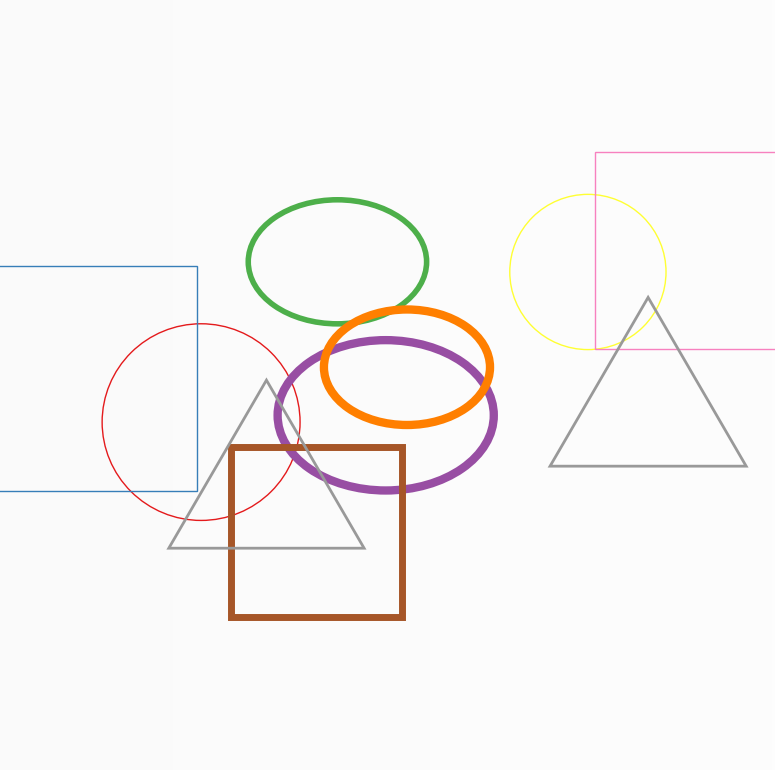[{"shape": "circle", "thickness": 0.5, "radius": 0.64, "center": [0.259, 0.452]}, {"shape": "square", "thickness": 0.5, "radius": 0.73, "center": [0.108, 0.508]}, {"shape": "oval", "thickness": 2, "radius": 0.58, "center": [0.435, 0.66]}, {"shape": "oval", "thickness": 3, "radius": 0.7, "center": [0.498, 0.461]}, {"shape": "oval", "thickness": 3, "radius": 0.54, "center": [0.525, 0.523]}, {"shape": "circle", "thickness": 0.5, "radius": 0.5, "center": [0.759, 0.647]}, {"shape": "square", "thickness": 2.5, "radius": 0.55, "center": [0.408, 0.309]}, {"shape": "square", "thickness": 0.5, "radius": 0.64, "center": [0.895, 0.675]}, {"shape": "triangle", "thickness": 1, "radius": 0.73, "center": [0.344, 0.361]}, {"shape": "triangle", "thickness": 1, "radius": 0.73, "center": [0.836, 0.468]}]